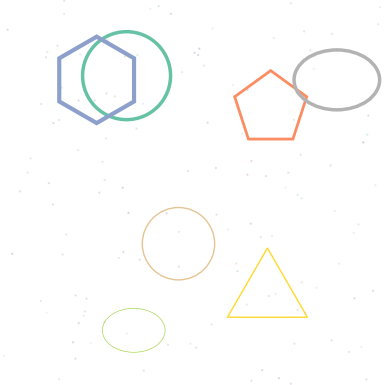[{"shape": "circle", "thickness": 2.5, "radius": 0.57, "center": [0.329, 0.803]}, {"shape": "pentagon", "thickness": 2, "radius": 0.49, "center": [0.703, 0.718]}, {"shape": "hexagon", "thickness": 3, "radius": 0.56, "center": [0.251, 0.793]}, {"shape": "oval", "thickness": 0.5, "radius": 0.41, "center": [0.347, 0.142]}, {"shape": "triangle", "thickness": 1, "radius": 0.6, "center": [0.695, 0.236]}, {"shape": "circle", "thickness": 1, "radius": 0.47, "center": [0.464, 0.367]}, {"shape": "oval", "thickness": 2.5, "radius": 0.56, "center": [0.875, 0.793]}]